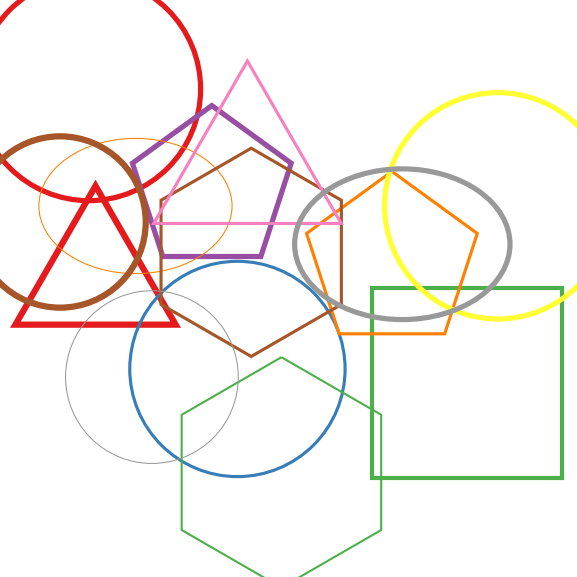[{"shape": "circle", "thickness": 2.5, "radius": 0.97, "center": [0.154, 0.845]}, {"shape": "triangle", "thickness": 3, "radius": 0.8, "center": [0.165, 0.517]}, {"shape": "circle", "thickness": 1.5, "radius": 0.93, "center": [0.411, 0.36]}, {"shape": "square", "thickness": 2, "radius": 0.82, "center": [0.809, 0.335]}, {"shape": "hexagon", "thickness": 1, "radius": 1.0, "center": [0.487, 0.181]}, {"shape": "pentagon", "thickness": 2.5, "radius": 0.72, "center": [0.367, 0.672]}, {"shape": "pentagon", "thickness": 1.5, "radius": 0.78, "center": [0.679, 0.547]}, {"shape": "oval", "thickness": 0.5, "radius": 0.84, "center": [0.235, 0.642]}, {"shape": "circle", "thickness": 2.5, "radius": 0.98, "center": [0.862, 0.643]}, {"shape": "hexagon", "thickness": 1.5, "radius": 0.9, "center": [0.435, 0.562]}, {"shape": "circle", "thickness": 3, "radius": 0.74, "center": [0.104, 0.615]}, {"shape": "triangle", "thickness": 1.5, "radius": 0.94, "center": [0.428, 0.706]}, {"shape": "circle", "thickness": 0.5, "radius": 0.75, "center": [0.263, 0.346]}, {"shape": "oval", "thickness": 2.5, "radius": 0.93, "center": [0.697, 0.576]}]